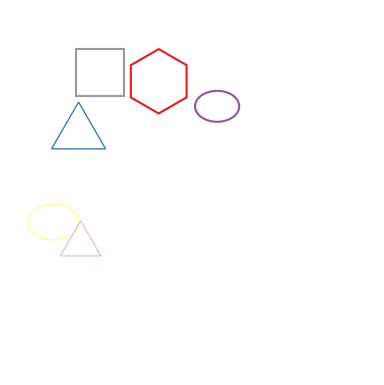[{"shape": "hexagon", "thickness": 1.5, "radius": 0.42, "center": [0.412, 0.789]}, {"shape": "triangle", "thickness": 1, "radius": 0.4, "center": [0.204, 0.654]}, {"shape": "oval", "thickness": 1.5, "radius": 0.29, "center": [0.564, 0.724]}, {"shape": "oval", "thickness": 0.5, "radius": 0.33, "center": [0.139, 0.424]}, {"shape": "triangle", "thickness": 0.5, "radius": 0.31, "center": [0.209, 0.366]}, {"shape": "square", "thickness": 1.5, "radius": 0.31, "center": [0.261, 0.812]}]